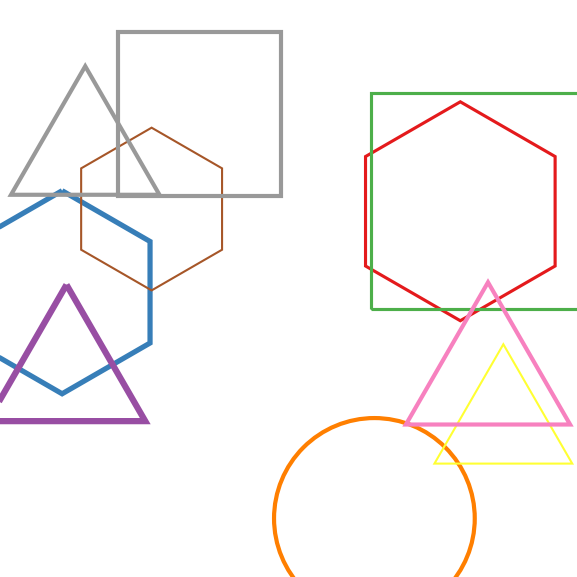[{"shape": "hexagon", "thickness": 1.5, "radius": 0.95, "center": [0.797, 0.633]}, {"shape": "hexagon", "thickness": 2.5, "radius": 0.88, "center": [0.108, 0.493]}, {"shape": "square", "thickness": 1.5, "radius": 0.93, "center": [0.828, 0.651]}, {"shape": "triangle", "thickness": 3, "radius": 0.79, "center": [0.115, 0.349]}, {"shape": "circle", "thickness": 2, "radius": 0.87, "center": [0.648, 0.101]}, {"shape": "triangle", "thickness": 1, "radius": 0.69, "center": [0.872, 0.265]}, {"shape": "hexagon", "thickness": 1, "radius": 0.7, "center": [0.263, 0.637]}, {"shape": "triangle", "thickness": 2, "radius": 0.82, "center": [0.845, 0.346]}, {"shape": "square", "thickness": 2, "radius": 0.71, "center": [0.346, 0.802]}, {"shape": "triangle", "thickness": 2, "radius": 0.74, "center": [0.148, 0.736]}]